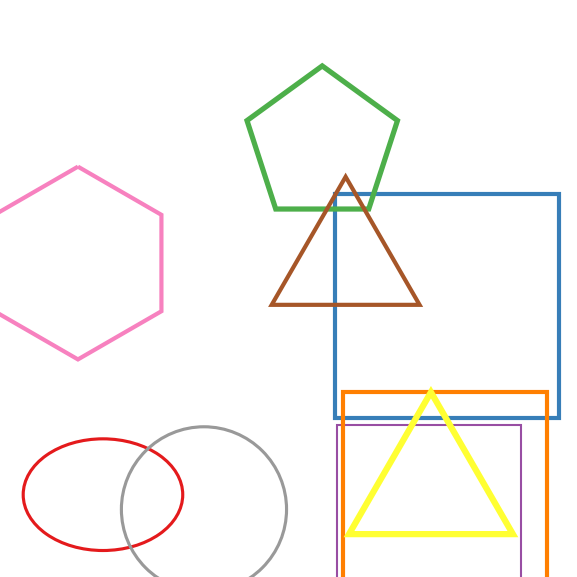[{"shape": "oval", "thickness": 1.5, "radius": 0.69, "center": [0.178, 0.143]}, {"shape": "square", "thickness": 2, "radius": 0.97, "center": [0.774, 0.469]}, {"shape": "pentagon", "thickness": 2.5, "radius": 0.68, "center": [0.558, 0.748]}, {"shape": "square", "thickness": 1, "radius": 0.79, "center": [0.743, 0.103]}, {"shape": "square", "thickness": 2, "radius": 0.88, "center": [0.77, 0.145]}, {"shape": "triangle", "thickness": 3, "radius": 0.82, "center": [0.746, 0.156]}, {"shape": "triangle", "thickness": 2, "radius": 0.74, "center": [0.598, 0.545]}, {"shape": "hexagon", "thickness": 2, "radius": 0.83, "center": [0.135, 0.544]}, {"shape": "circle", "thickness": 1.5, "radius": 0.71, "center": [0.353, 0.117]}]